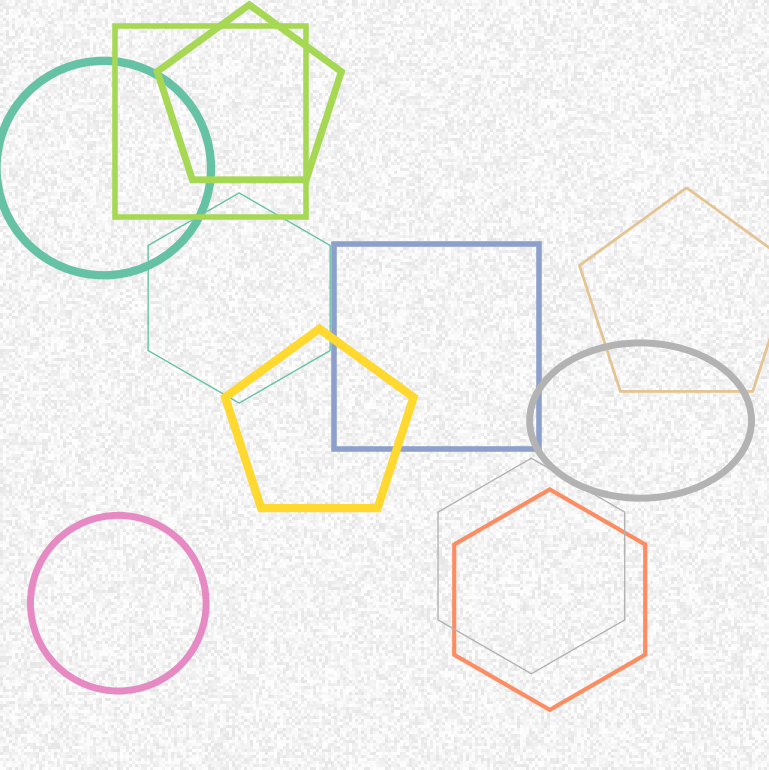[{"shape": "hexagon", "thickness": 0.5, "radius": 0.68, "center": [0.311, 0.613]}, {"shape": "circle", "thickness": 3, "radius": 0.7, "center": [0.135, 0.782]}, {"shape": "hexagon", "thickness": 1.5, "radius": 0.72, "center": [0.714, 0.221]}, {"shape": "square", "thickness": 2, "radius": 0.66, "center": [0.567, 0.55]}, {"shape": "circle", "thickness": 2.5, "radius": 0.57, "center": [0.154, 0.217]}, {"shape": "square", "thickness": 2, "radius": 0.62, "center": [0.273, 0.842]}, {"shape": "pentagon", "thickness": 2.5, "radius": 0.63, "center": [0.324, 0.868]}, {"shape": "pentagon", "thickness": 3, "radius": 0.64, "center": [0.415, 0.444]}, {"shape": "pentagon", "thickness": 1, "radius": 0.73, "center": [0.892, 0.61]}, {"shape": "oval", "thickness": 2.5, "radius": 0.72, "center": [0.832, 0.454]}, {"shape": "hexagon", "thickness": 0.5, "radius": 0.7, "center": [0.69, 0.265]}]